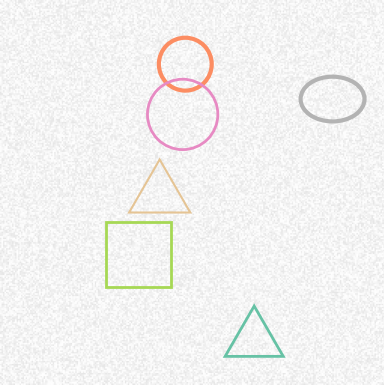[{"shape": "triangle", "thickness": 2, "radius": 0.44, "center": [0.66, 0.118]}, {"shape": "circle", "thickness": 3, "radius": 0.34, "center": [0.481, 0.833]}, {"shape": "circle", "thickness": 2, "radius": 0.46, "center": [0.474, 0.703]}, {"shape": "square", "thickness": 2, "radius": 0.42, "center": [0.359, 0.34]}, {"shape": "triangle", "thickness": 1.5, "radius": 0.46, "center": [0.415, 0.494]}, {"shape": "oval", "thickness": 3, "radius": 0.42, "center": [0.864, 0.743]}]